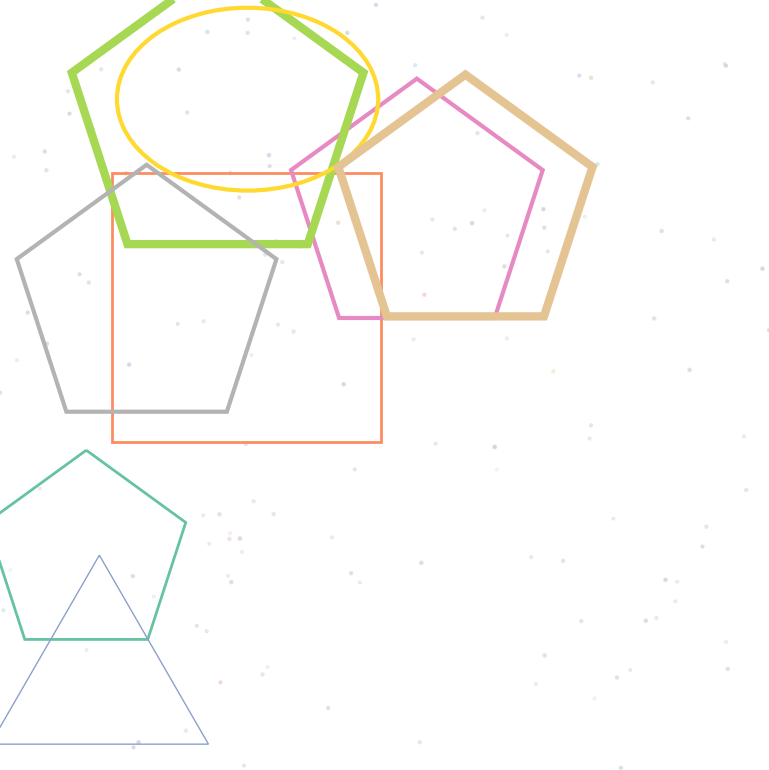[{"shape": "pentagon", "thickness": 1, "radius": 0.68, "center": [0.112, 0.279]}, {"shape": "square", "thickness": 1, "radius": 0.87, "center": [0.32, 0.601]}, {"shape": "triangle", "thickness": 0.5, "radius": 0.82, "center": [0.129, 0.115]}, {"shape": "pentagon", "thickness": 1.5, "radius": 0.86, "center": [0.541, 0.726]}, {"shape": "pentagon", "thickness": 3, "radius": 1.0, "center": [0.283, 0.844]}, {"shape": "oval", "thickness": 1.5, "radius": 0.85, "center": [0.322, 0.871]}, {"shape": "pentagon", "thickness": 3, "radius": 0.87, "center": [0.604, 0.73]}, {"shape": "pentagon", "thickness": 1.5, "radius": 0.89, "center": [0.19, 0.609]}]